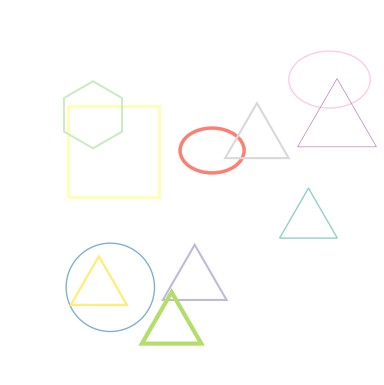[{"shape": "triangle", "thickness": 1, "radius": 0.43, "center": [0.801, 0.425]}, {"shape": "square", "thickness": 2, "radius": 0.59, "center": [0.294, 0.606]}, {"shape": "triangle", "thickness": 1.5, "radius": 0.48, "center": [0.506, 0.269]}, {"shape": "oval", "thickness": 2.5, "radius": 0.42, "center": [0.551, 0.609]}, {"shape": "circle", "thickness": 1, "radius": 0.57, "center": [0.287, 0.254]}, {"shape": "triangle", "thickness": 3, "radius": 0.44, "center": [0.446, 0.152]}, {"shape": "oval", "thickness": 1, "radius": 0.53, "center": [0.856, 0.793]}, {"shape": "triangle", "thickness": 1.5, "radius": 0.48, "center": [0.667, 0.637]}, {"shape": "triangle", "thickness": 0.5, "radius": 0.59, "center": [0.875, 0.678]}, {"shape": "hexagon", "thickness": 1.5, "radius": 0.44, "center": [0.242, 0.702]}, {"shape": "triangle", "thickness": 1.5, "radius": 0.42, "center": [0.257, 0.25]}]